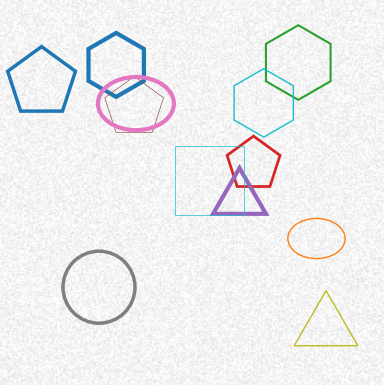[{"shape": "hexagon", "thickness": 3, "radius": 0.42, "center": [0.302, 0.831]}, {"shape": "pentagon", "thickness": 2.5, "radius": 0.46, "center": [0.108, 0.786]}, {"shape": "oval", "thickness": 1, "radius": 0.37, "center": [0.822, 0.38]}, {"shape": "hexagon", "thickness": 1.5, "radius": 0.48, "center": [0.775, 0.838]}, {"shape": "pentagon", "thickness": 2, "radius": 0.36, "center": [0.659, 0.574]}, {"shape": "triangle", "thickness": 3, "radius": 0.4, "center": [0.622, 0.484]}, {"shape": "pentagon", "thickness": 0.5, "radius": 0.4, "center": [0.348, 0.721]}, {"shape": "oval", "thickness": 3, "radius": 0.49, "center": [0.353, 0.731]}, {"shape": "circle", "thickness": 2.5, "radius": 0.47, "center": [0.257, 0.254]}, {"shape": "triangle", "thickness": 1, "radius": 0.48, "center": [0.847, 0.15]}, {"shape": "square", "thickness": 0.5, "radius": 0.45, "center": [0.543, 0.532]}, {"shape": "hexagon", "thickness": 1, "radius": 0.44, "center": [0.685, 0.733]}]